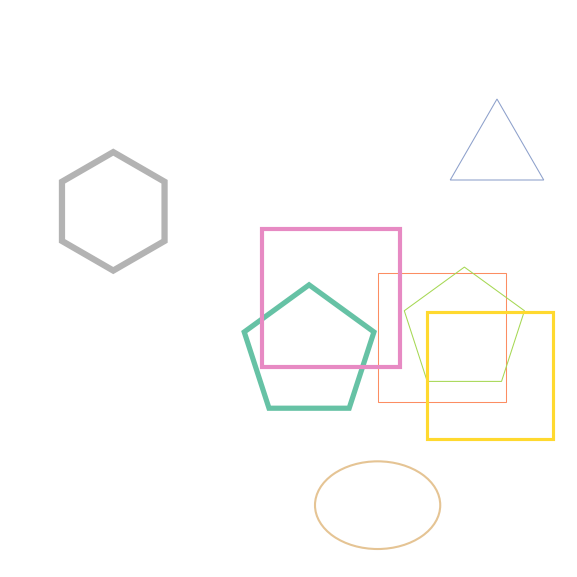[{"shape": "pentagon", "thickness": 2.5, "radius": 0.59, "center": [0.535, 0.388]}, {"shape": "square", "thickness": 0.5, "radius": 0.55, "center": [0.765, 0.415]}, {"shape": "triangle", "thickness": 0.5, "radius": 0.47, "center": [0.861, 0.734]}, {"shape": "square", "thickness": 2, "radius": 0.6, "center": [0.573, 0.482]}, {"shape": "pentagon", "thickness": 0.5, "radius": 0.55, "center": [0.804, 0.427]}, {"shape": "square", "thickness": 1.5, "radius": 0.55, "center": [0.849, 0.349]}, {"shape": "oval", "thickness": 1, "radius": 0.54, "center": [0.654, 0.124]}, {"shape": "hexagon", "thickness": 3, "radius": 0.51, "center": [0.196, 0.633]}]